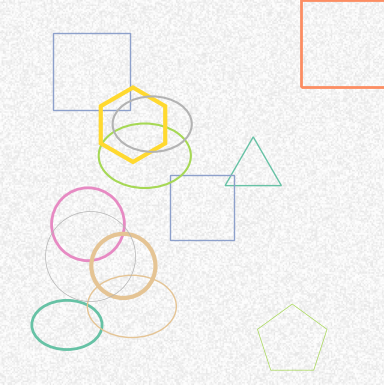[{"shape": "triangle", "thickness": 1, "radius": 0.42, "center": [0.658, 0.56]}, {"shape": "oval", "thickness": 2, "radius": 0.46, "center": [0.174, 0.156]}, {"shape": "square", "thickness": 2, "radius": 0.56, "center": [0.894, 0.886]}, {"shape": "square", "thickness": 1, "radius": 0.5, "center": [0.238, 0.814]}, {"shape": "square", "thickness": 1, "radius": 0.42, "center": [0.525, 0.462]}, {"shape": "circle", "thickness": 2, "radius": 0.47, "center": [0.229, 0.418]}, {"shape": "oval", "thickness": 1.5, "radius": 0.6, "center": [0.376, 0.595]}, {"shape": "pentagon", "thickness": 0.5, "radius": 0.47, "center": [0.759, 0.115]}, {"shape": "hexagon", "thickness": 3, "radius": 0.48, "center": [0.345, 0.676]}, {"shape": "oval", "thickness": 1, "radius": 0.58, "center": [0.343, 0.204]}, {"shape": "circle", "thickness": 3, "radius": 0.42, "center": [0.32, 0.309]}, {"shape": "oval", "thickness": 1.5, "radius": 0.51, "center": [0.395, 0.678]}, {"shape": "circle", "thickness": 0.5, "radius": 0.58, "center": [0.235, 0.334]}]